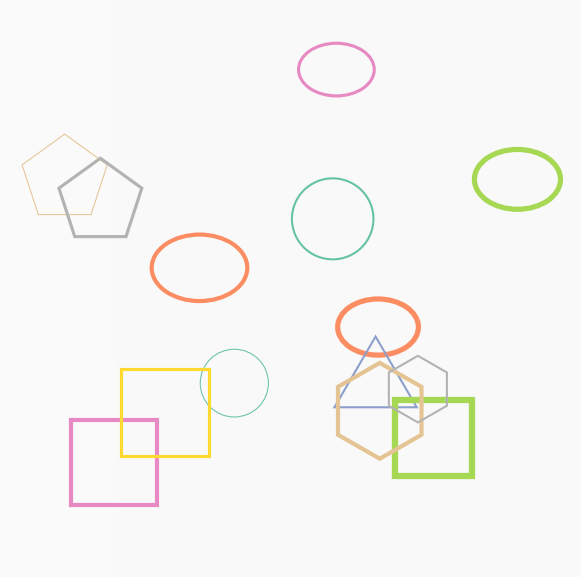[{"shape": "circle", "thickness": 1, "radius": 0.35, "center": [0.572, 0.62]}, {"shape": "circle", "thickness": 0.5, "radius": 0.29, "center": [0.403, 0.336]}, {"shape": "oval", "thickness": 2.5, "radius": 0.35, "center": [0.65, 0.433]}, {"shape": "oval", "thickness": 2, "radius": 0.41, "center": [0.343, 0.535]}, {"shape": "triangle", "thickness": 1, "radius": 0.41, "center": [0.646, 0.335]}, {"shape": "square", "thickness": 2, "radius": 0.37, "center": [0.196, 0.198]}, {"shape": "oval", "thickness": 1.5, "radius": 0.33, "center": [0.579, 0.879]}, {"shape": "oval", "thickness": 2.5, "radius": 0.37, "center": [0.89, 0.689]}, {"shape": "square", "thickness": 3, "radius": 0.33, "center": [0.745, 0.241]}, {"shape": "square", "thickness": 1.5, "radius": 0.38, "center": [0.284, 0.285]}, {"shape": "hexagon", "thickness": 2, "radius": 0.41, "center": [0.653, 0.288]}, {"shape": "pentagon", "thickness": 0.5, "radius": 0.39, "center": [0.111, 0.69]}, {"shape": "hexagon", "thickness": 1, "radius": 0.29, "center": [0.719, 0.325]}, {"shape": "pentagon", "thickness": 1.5, "radius": 0.37, "center": [0.173, 0.65]}]